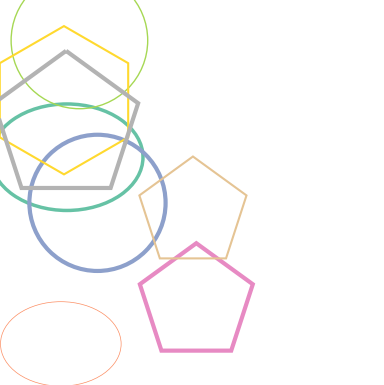[{"shape": "oval", "thickness": 2.5, "radius": 0.99, "center": [0.174, 0.592]}, {"shape": "oval", "thickness": 0.5, "radius": 0.78, "center": [0.158, 0.107]}, {"shape": "circle", "thickness": 3, "radius": 0.88, "center": [0.253, 0.473]}, {"shape": "pentagon", "thickness": 3, "radius": 0.77, "center": [0.51, 0.214]}, {"shape": "circle", "thickness": 1, "radius": 0.89, "center": [0.206, 0.895]}, {"shape": "hexagon", "thickness": 1.5, "radius": 0.96, "center": [0.166, 0.74]}, {"shape": "pentagon", "thickness": 1.5, "radius": 0.73, "center": [0.501, 0.447]}, {"shape": "pentagon", "thickness": 3, "radius": 0.98, "center": [0.172, 0.671]}]